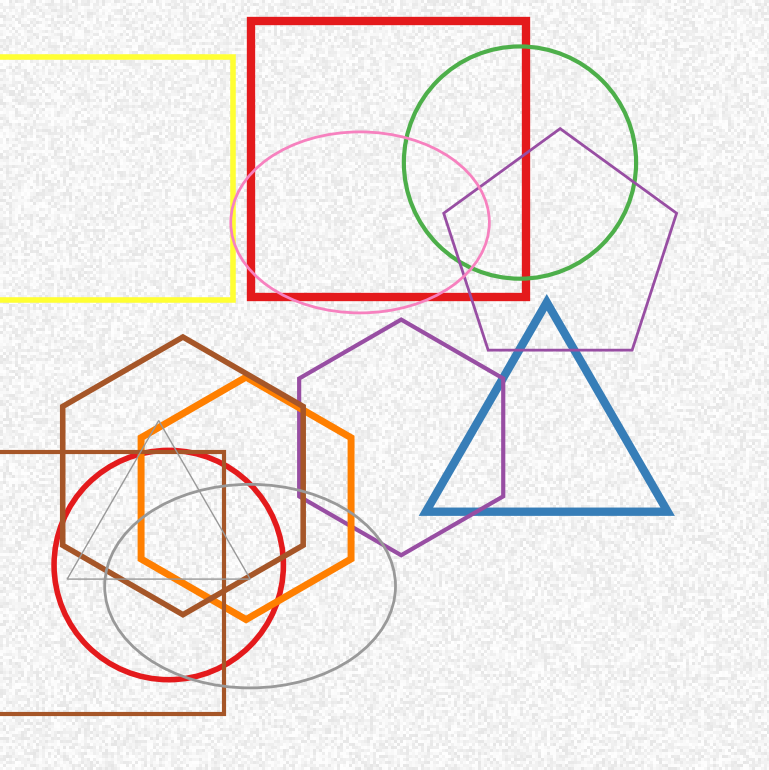[{"shape": "square", "thickness": 3, "radius": 0.89, "center": [0.505, 0.794]}, {"shape": "circle", "thickness": 2, "radius": 0.74, "center": [0.219, 0.266]}, {"shape": "triangle", "thickness": 3, "radius": 0.91, "center": [0.71, 0.426]}, {"shape": "circle", "thickness": 1.5, "radius": 0.75, "center": [0.675, 0.789]}, {"shape": "pentagon", "thickness": 1, "radius": 0.8, "center": [0.727, 0.674]}, {"shape": "hexagon", "thickness": 1.5, "radius": 0.77, "center": [0.521, 0.432]}, {"shape": "hexagon", "thickness": 2.5, "radius": 0.79, "center": [0.32, 0.353]}, {"shape": "square", "thickness": 2, "radius": 0.79, "center": [0.145, 0.768]}, {"shape": "square", "thickness": 1.5, "radius": 0.85, "center": [0.12, 0.242]}, {"shape": "hexagon", "thickness": 2, "radius": 0.9, "center": [0.238, 0.382]}, {"shape": "oval", "thickness": 1, "radius": 0.84, "center": [0.468, 0.711]}, {"shape": "oval", "thickness": 1, "radius": 0.94, "center": [0.325, 0.239]}, {"shape": "triangle", "thickness": 0.5, "radius": 0.69, "center": [0.206, 0.317]}]